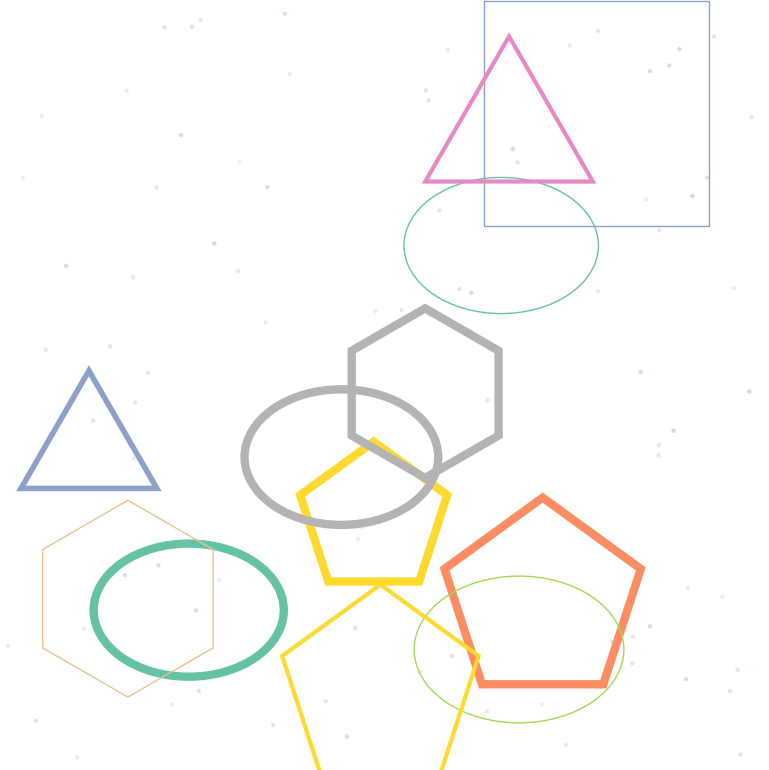[{"shape": "oval", "thickness": 0.5, "radius": 0.63, "center": [0.651, 0.681]}, {"shape": "oval", "thickness": 3, "radius": 0.62, "center": [0.245, 0.208]}, {"shape": "pentagon", "thickness": 3, "radius": 0.67, "center": [0.705, 0.22]}, {"shape": "triangle", "thickness": 2, "radius": 0.51, "center": [0.115, 0.417]}, {"shape": "square", "thickness": 0.5, "radius": 0.73, "center": [0.775, 0.852]}, {"shape": "triangle", "thickness": 1.5, "radius": 0.63, "center": [0.661, 0.827]}, {"shape": "oval", "thickness": 0.5, "radius": 0.68, "center": [0.674, 0.157]}, {"shape": "pentagon", "thickness": 3, "radius": 0.5, "center": [0.485, 0.326]}, {"shape": "pentagon", "thickness": 1.5, "radius": 0.67, "center": [0.494, 0.107]}, {"shape": "hexagon", "thickness": 0.5, "radius": 0.64, "center": [0.166, 0.222]}, {"shape": "hexagon", "thickness": 3, "radius": 0.55, "center": [0.552, 0.489]}, {"shape": "oval", "thickness": 3, "radius": 0.63, "center": [0.443, 0.406]}]